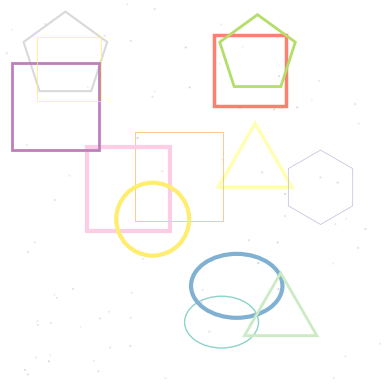[{"shape": "oval", "thickness": 1, "radius": 0.48, "center": [0.575, 0.163]}, {"shape": "triangle", "thickness": 2.5, "radius": 0.55, "center": [0.663, 0.569]}, {"shape": "hexagon", "thickness": 0.5, "radius": 0.48, "center": [0.833, 0.514]}, {"shape": "square", "thickness": 2.5, "radius": 0.46, "center": [0.65, 0.817]}, {"shape": "oval", "thickness": 3, "radius": 0.59, "center": [0.615, 0.258]}, {"shape": "square", "thickness": 0.5, "radius": 0.57, "center": [0.465, 0.541]}, {"shape": "pentagon", "thickness": 2, "radius": 0.52, "center": [0.669, 0.859]}, {"shape": "square", "thickness": 3, "radius": 0.54, "center": [0.333, 0.509]}, {"shape": "pentagon", "thickness": 1.5, "radius": 0.57, "center": [0.17, 0.856]}, {"shape": "square", "thickness": 2, "radius": 0.56, "center": [0.144, 0.723]}, {"shape": "triangle", "thickness": 2, "radius": 0.54, "center": [0.729, 0.183]}, {"shape": "circle", "thickness": 3, "radius": 0.47, "center": [0.397, 0.431]}, {"shape": "square", "thickness": 0.5, "radius": 0.42, "center": [0.179, 0.821]}]